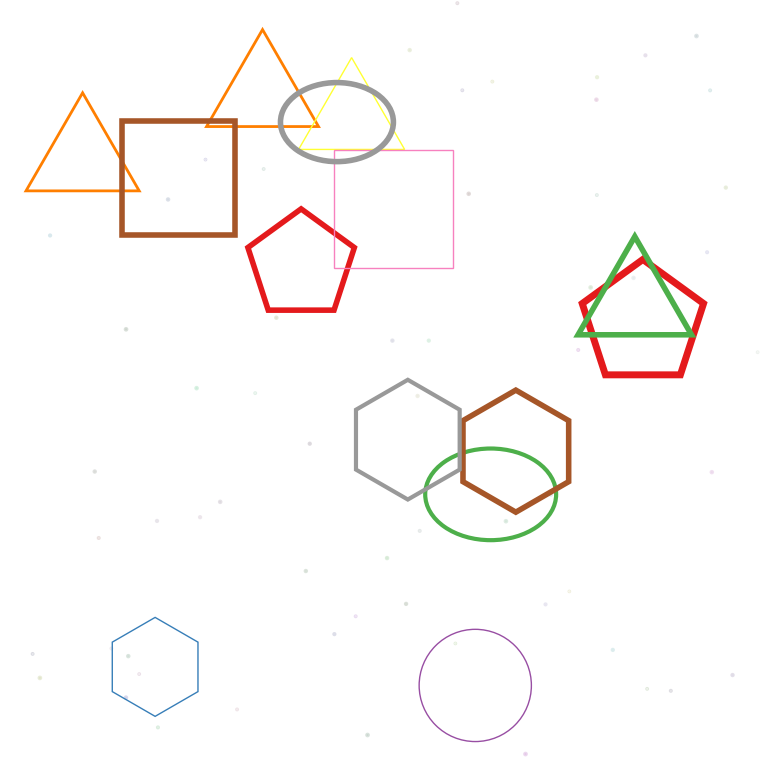[{"shape": "pentagon", "thickness": 2, "radius": 0.36, "center": [0.391, 0.656]}, {"shape": "pentagon", "thickness": 2.5, "radius": 0.41, "center": [0.835, 0.58]}, {"shape": "hexagon", "thickness": 0.5, "radius": 0.32, "center": [0.201, 0.134]}, {"shape": "triangle", "thickness": 2, "radius": 0.43, "center": [0.824, 0.608]}, {"shape": "oval", "thickness": 1.5, "radius": 0.43, "center": [0.637, 0.358]}, {"shape": "circle", "thickness": 0.5, "radius": 0.36, "center": [0.617, 0.11]}, {"shape": "triangle", "thickness": 1, "radius": 0.42, "center": [0.107, 0.795]}, {"shape": "triangle", "thickness": 1, "radius": 0.42, "center": [0.341, 0.878]}, {"shape": "triangle", "thickness": 0.5, "radius": 0.4, "center": [0.457, 0.846]}, {"shape": "hexagon", "thickness": 2, "radius": 0.4, "center": [0.67, 0.414]}, {"shape": "square", "thickness": 2, "radius": 0.37, "center": [0.232, 0.769]}, {"shape": "square", "thickness": 0.5, "radius": 0.38, "center": [0.511, 0.729]}, {"shape": "hexagon", "thickness": 1.5, "radius": 0.39, "center": [0.53, 0.429]}, {"shape": "oval", "thickness": 2, "radius": 0.37, "center": [0.438, 0.841]}]